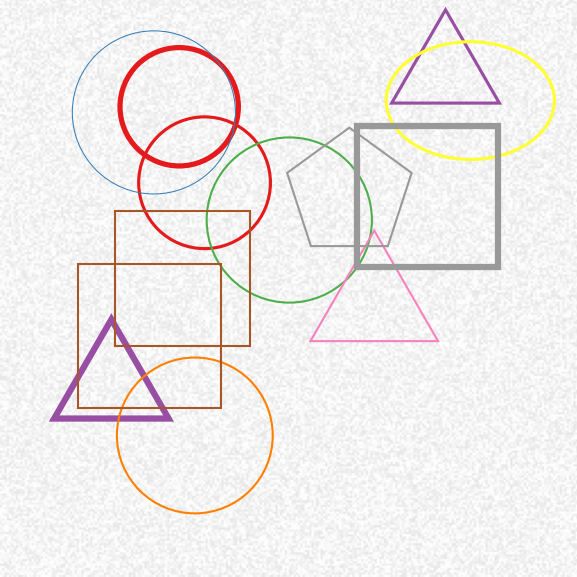[{"shape": "circle", "thickness": 2.5, "radius": 0.51, "center": [0.31, 0.814]}, {"shape": "circle", "thickness": 1.5, "radius": 0.57, "center": [0.354, 0.683]}, {"shape": "circle", "thickness": 0.5, "radius": 0.71, "center": [0.266, 0.804]}, {"shape": "circle", "thickness": 1, "radius": 0.72, "center": [0.501, 0.618]}, {"shape": "triangle", "thickness": 3, "radius": 0.57, "center": [0.193, 0.332]}, {"shape": "triangle", "thickness": 1.5, "radius": 0.54, "center": [0.771, 0.874]}, {"shape": "circle", "thickness": 1, "radius": 0.67, "center": [0.337, 0.245]}, {"shape": "oval", "thickness": 1.5, "radius": 0.73, "center": [0.814, 0.825]}, {"shape": "square", "thickness": 1, "radius": 0.62, "center": [0.259, 0.417]}, {"shape": "square", "thickness": 1, "radius": 0.59, "center": [0.316, 0.517]}, {"shape": "triangle", "thickness": 1, "radius": 0.64, "center": [0.648, 0.472]}, {"shape": "square", "thickness": 3, "radius": 0.61, "center": [0.74, 0.658]}, {"shape": "pentagon", "thickness": 1, "radius": 0.57, "center": [0.605, 0.665]}]